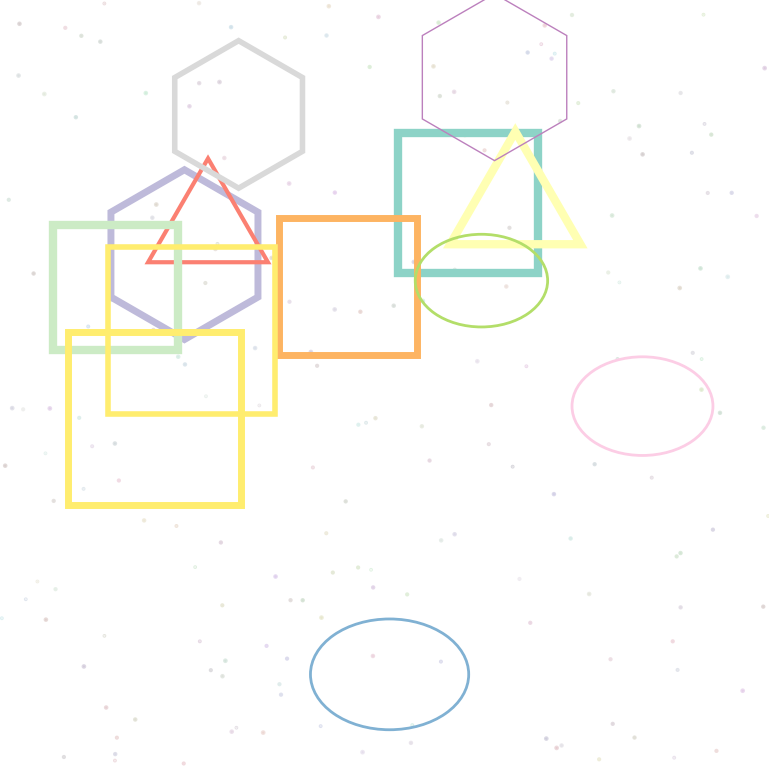[{"shape": "square", "thickness": 3, "radius": 0.45, "center": [0.608, 0.736]}, {"shape": "triangle", "thickness": 3, "radius": 0.49, "center": [0.669, 0.732]}, {"shape": "hexagon", "thickness": 2.5, "radius": 0.55, "center": [0.24, 0.669]}, {"shape": "triangle", "thickness": 1.5, "radius": 0.45, "center": [0.27, 0.704]}, {"shape": "oval", "thickness": 1, "radius": 0.51, "center": [0.506, 0.124]}, {"shape": "square", "thickness": 2.5, "radius": 0.45, "center": [0.452, 0.628]}, {"shape": "oval", "thickness": 1, "radius": 0.43, "center": [0.625, 0.636]}, {"shape": "oval", "thickness": 1, "radius": 0.46, "center": [0.834, 0.473]}, {"shape": "hexagon", "thickness": 2, "radius": 0.48, "center": [0.31, 0.851]}, {"shape": "hexagon", "thickness": 0.5, "radius": 0.54, "center": [0.642, 0.9]}, {"shape": "square", "thickness": 3, "radius": 0.41, "center": [0.15, 0.626]}, {"shape": "square", "thickness": 2, "radius": 0.54, "center": [0.248, 0.57]}, {"shape": "square", "thickness": 2.5, "radius": 0.56, "center": [0.201, 0.456]}]